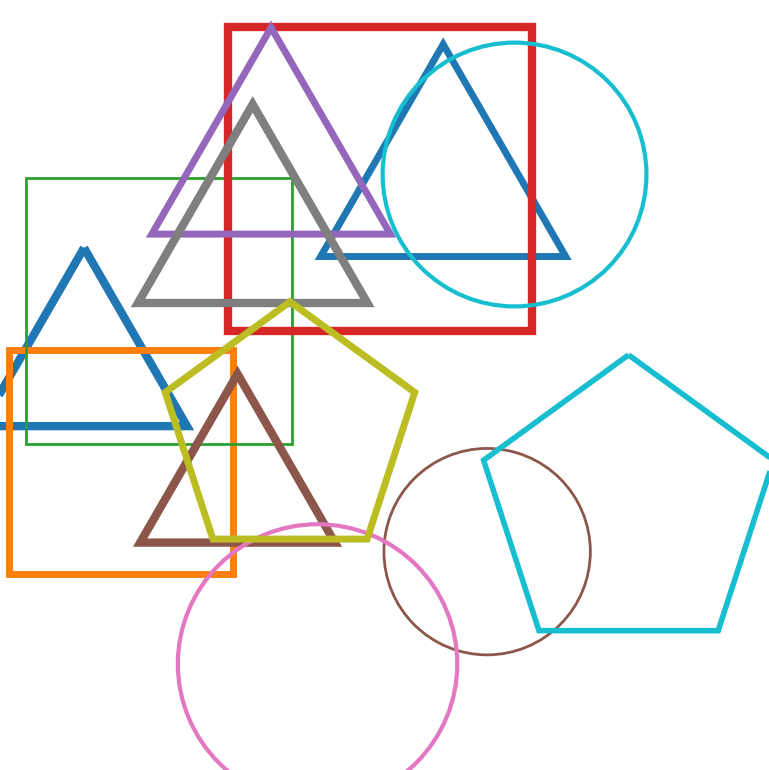[{"shape": "triangle", "thickness": 2.5, "radius": 0.92, "center": [0.576, 0.759]}, {"shape": "triangle", "thickness": 3, "radius": 0.77, "center": [0.109, 0.524]}, {"shape": "square", "thickness": 2.5, "radius": 0.73, "center": [0.157, 0.4]}, {"shape": "square", "thickness": 1, "radius": 0.86, "center": [0.207, 0.596]}, {"shape": "square", "thickness": 3, "radius": 0.99, "center": [0.494, 0.768]}, {"shape": "triangle", "thickness": 2.5, "radius": 0.89, "center": [0.352, 0.785]}, {"shape": "circle", "thickness": 1, "radius": 0.67, "center": [0.633, 0.284]}, {"shape": "triangle", "thickness": 3, "radius": 0.73, "center": [0.308, 0.368]}, {"shape": "circle", "thickness": 1.5, "radius": 0.91, "center": [0.412, 0.138]}, {"shape": "triangle", "thickness": 3, "radius": 0.86, "center": [0.328, 0.692]}, {"shape": "pentagon", "thickness": 2.5, "radius": 0.85, "center": [0.377, 0.438]}, {"shape": "pentagon", "thickness": 2, "radius": 0.99, "center": [0.816, 0.341]}, {"shape": "circle", "thickness": 1.5, "radius": 0.86, "center": [0.668, 0.773]}]